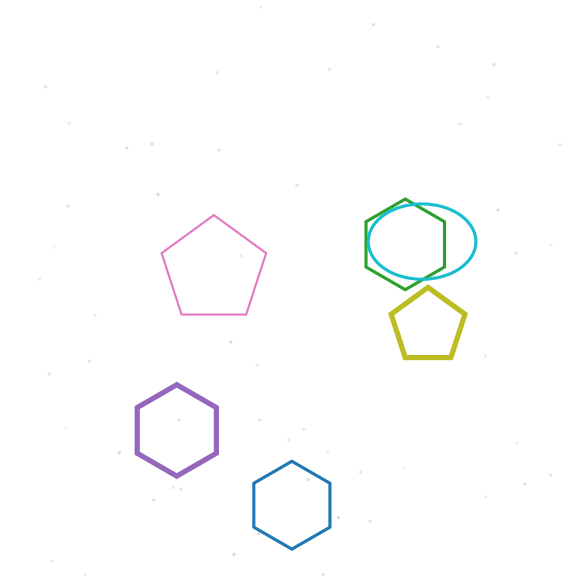[{"shape": "hexagon", "thickness": 1.5, "radius": 0.38, "center": [0.505, 0.124]}, {"shape": "hexagon", "thickness": 1.5, "radius": 0.39, "center": [0.702, 0.576]}, {"shape": "hexagon", "thickness": 2.5, "radius": 0.4, "center": [0.306, 0.254]}, {"shape": "pentagon", "thickness": 1, "radius": 0.48, "center": [0.37, 0.531]}, {"shape": "pentagon", "thickness": 2.5, "radius": 0.34, "center": [0.741, 0.434]}, {"shape": "oval", "thickness": 1.5, "radius": 0.47, "center": [0.731, 0.581]}]